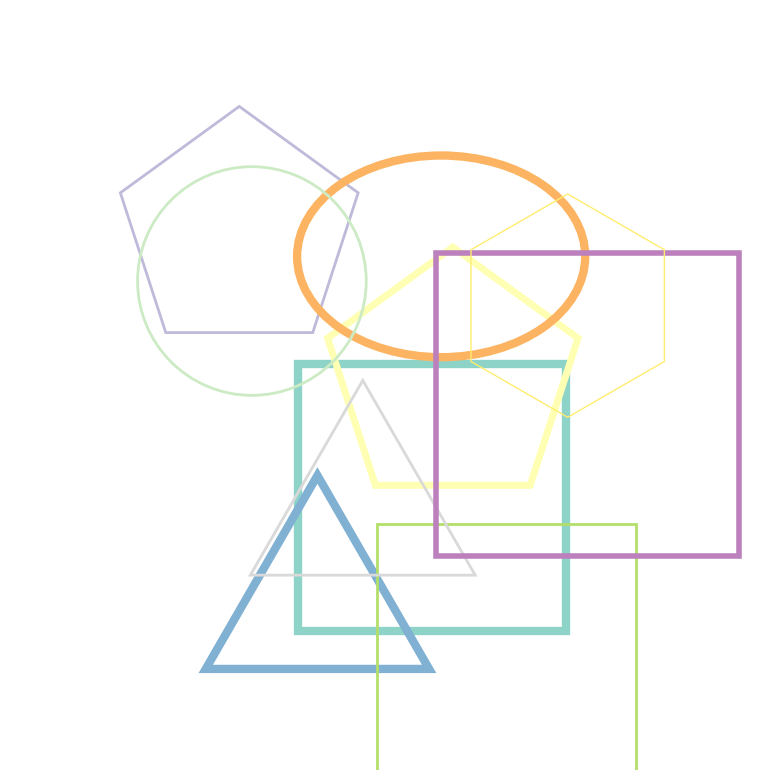[{"shape": "square", "thickness": 3, "radius": 0.87, "center": [0.561, 0.354]}, {"shape": "pentagon", "thickness": 2.5, "radius": 0.85, "center": [0.588, 0.508]}, {"shape": "pentagon", "thickness": 1, "radius": 0.81, "center": [0.311, 0.699]}, {"shape": "triangle", "thickness": 3, "radius": 0.84, "center": [0.412, 0.215]}, {"shape": "oval", "thickness": 3, "radius": 0.94, "center": [0.573, 0.667]}, {"shape": "square", "thickness": 1, "radius": 0.84, "center": [0.658, 0.151]}, {"shape": "triangle", "thickness": 1, "radius": 0.84, "center": [0.471, 0.337]}, {"shape": "square", "thickness": 2, "radius": 0.99, "center": [0.763, 0.475]}, {"shape": "circle", "thickness": 1, "radius": 0.74, "center": [0.327, 0.635]}, {"shape": "hexagon", "thickness": 0.5, "radius": 0.73, "center": [0.737, 0.603]}]